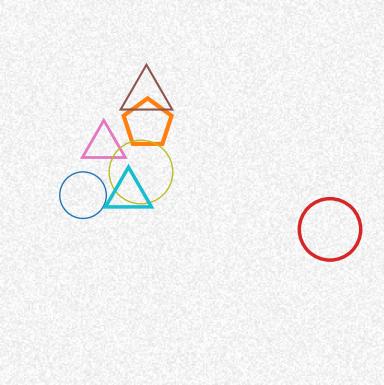[{"shape": "circle", "thickness": 1, "radius": 0.3, "center": [0.216, 0.493]}, {"shape": "pentagon", "thickness": 3, "radius": 0.33, "center": [0.383, 0.679]}, {"shape": "circle", "thickness": 2.5, "radius": 0.4, "center": [0.857, 0.404]}, {"shape": "triangle", "thickness": 1.5, "radius": 0.39, "center": [0.38, 0.754]}, {"shape": "triangle", "thickness": 2, "radius": 0.32, "center": [0.27, 0.623]}, {"shape": "circle", "thickness": 1, "radius": 0.41, "center": [0.366, 0.553]}, {"shape": "triangle", "thickness": 2.5, "radius": 0.34, "center": [0.334, 0.497]}]